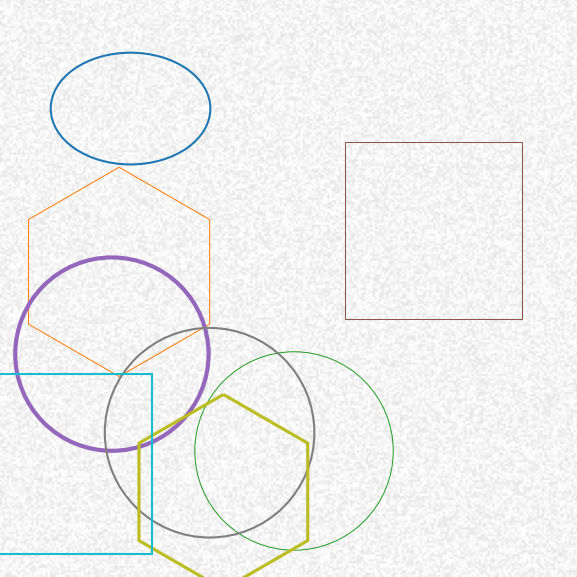[{"shape": "oval", "thickness": 1, "radius": 0.69, "center": [0.226, 0.811]}, {"shape": "hexagon", "thickness": 0.5, "radius": 0.91, "center": [0.206, 0.528]}, {"shape": "circle", "thickness": 0.5, "radius": 0.86, "center": [0.509, 0.218]}, {"shape": "circle", "thickness": 2, "radius": 0.84, "center": [0.194, 0.386]}, {"shape": "square", "thickness": 0.5, "radius": 0.77, "center": [0.751, 0.599]}, {"shape": "circle", "thickness": 1, "radius": 0.91, "center": [0.363, 0.25]}, {"shape": "hexagon", "thickness": 1.5, "radius": 0.84, "center": [0.387, 0.147]}, {"shape": "square", "thickness": 1, "radius": 0.78, "center": [0.107, 0.195]}]